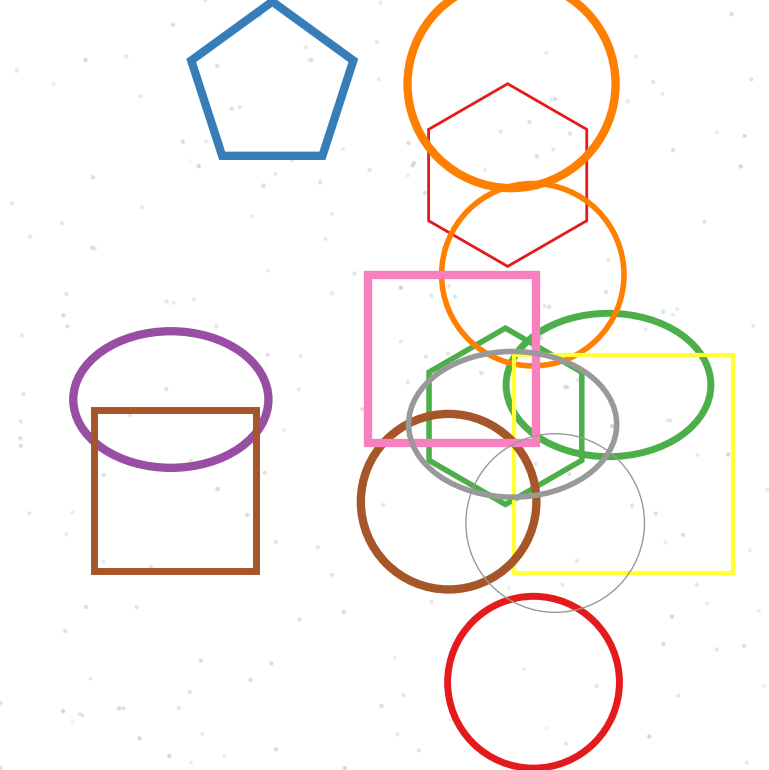[{"shape": "circle", "thickness": 2.5, "radius": 0.56, "center": [0.693, 0.114]}, {"shape": "hexagon", "thickness": 1, "radius": 0.59, "center": [0.659, 0.773]}, {"shape": "pentagon", "thickness": 3, "radius": 0.55, "center": [0.354, 0.887]}, {"shape": "oval", "thickness": 2.5, "radius": 0.66, "center": [0.79, 0.5]}, {"shape": "hexagon", "thickness": 2, "radius": 0.57, "center": [0.656, 0.459]}, {"shape": "oval", "thickness": 3, "radius": 0.63, "center": [0.222, 0.481]}, {"shape": "circle", "thickness": 2, "radius": 0.59, "center": [0.692, 0.643]}, {"shape": "circle", "thickness": 3, "radius": 0.68, "center": [0.664, 0.891]}, {"shape": "square", "thickness": 1.5, "radius": 0.71, "center": [0.809, 0.397]}, {"shape": "square", "thickness": 2.5, "radius": 0.53, "center": [0.228, 0.363]}, {"shape": "circle", "thickness": 3, "radius": 0.57, "center": [0.583, 0.348]}, {"shape": "square", "thickness": 3, "radius": 0.54, "center": [0.587, 0.534]}, {"shape": "oval", "thickness": 2, "radius": 0.68, "center": [0.666, 0.449]}, {"shape": "circle", "thickness": 0.5, "radius": 0.58, "center": [0.721, 0.321]}]